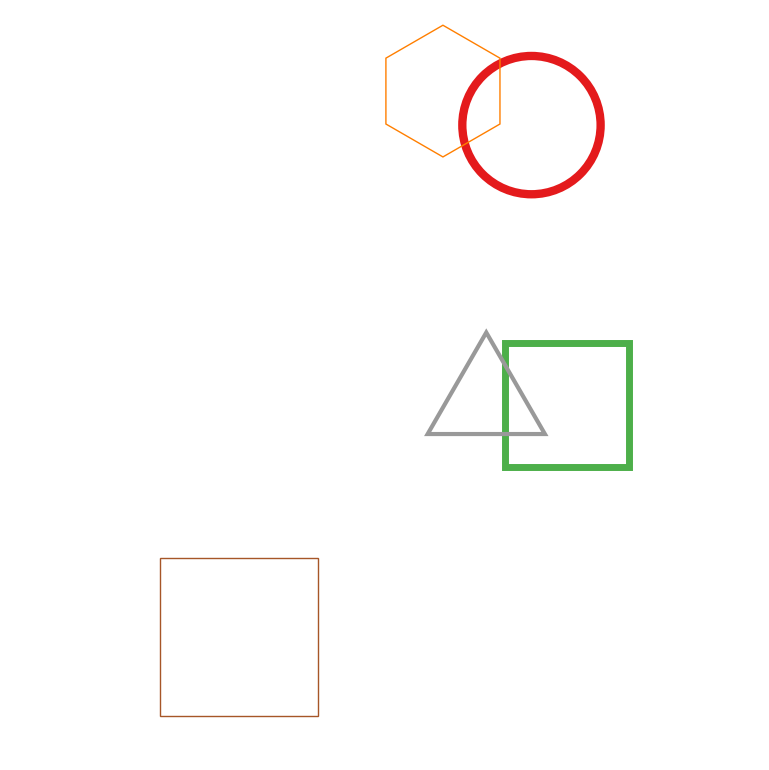[{"shape": "circle", "thickness": 3, "radius": 0.45, "center": [0.69, 0.838]}, {"shape": "square", "thickness": 2.5, "radius": 0.4, "center": [0.736, 0.474]}, {"shape": "hexagon", "thickness": 0.5, "radius": 0.43, "center": [0.575, 0.882]}, {"shape": "square", "thickness": 0.5, "radius": 0.51, "center": [0.31, 0.172]}, {"shape": "triangle", "thickness": 1.5, "radius": 0.44, "center": [0.632, 0.48]}]